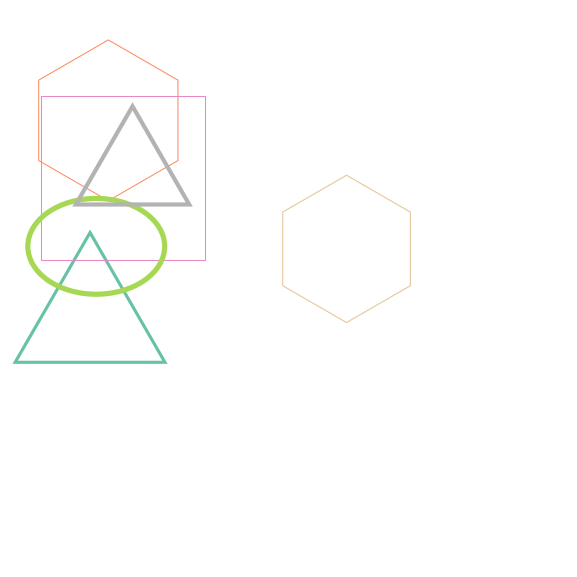[{"shape": "triangle", "thickness": 1.5, "radius": 0.75, "center": [0.156, 0.447]}, {"shape": "hexagon", "thickness": 0.5, "radius": 0.7, "center": [0.188, 0.791]}, {"shape": "square", "thickness": 0.5, "radius": 0.71, "center": [0.213, 0.691]}, {"shape": "oval", "thickness": 2.5, "radius": 0.59, "center": [0.167, 0.573]}, {"shape": "hexagon", "thickness": 0.5, "radius": 0.64, "center": [0.6, 0.568]}, {"shape": "triangle", "thickness": 2, "radius": 0.57, "center": [0.229, 0.702]}]